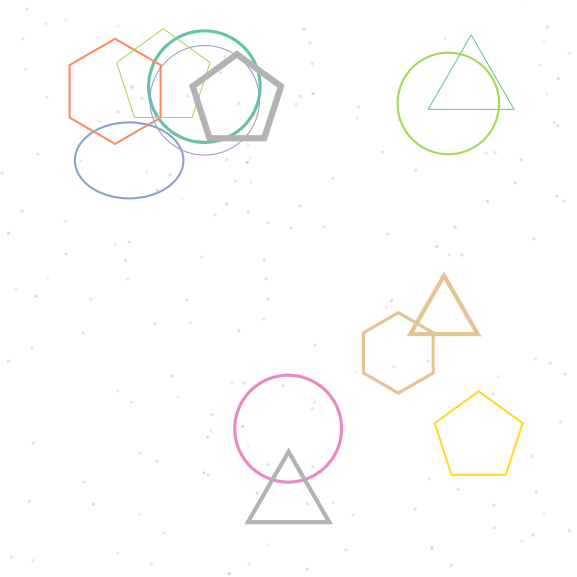[{"shape": "triangle", "thickness": 0.5, "radius": 0.43, "center": [0.816, 0.853]}, {"shape": "circle", "thickness": 1.5, "radius": 0.48, "center": [0.354, 0.849]}, {"shape": "hexagon", "thickness": 1, "radius": 0.46, "center": [0.199, 0.841]}, {"shape": "circle", "thickness": 0.5, "radius": 0.47, "center": [0.354, 0.825]}, {"shape": "oval", "thickness": 1, "radius": 0.47, "center": [0.224, 0.721]}, {"shape": "circle", "thickness": 1.5, "radius": 0.46, "center": [0.499, 0.257]}, {"shape": "pentagon", "thickness": 0.5, "radius": 0.43, "center": [0.283, 0.865]}, {"shape": "circle", "thickness": 1, "radius": 0.44, "center": [0.776, 0.82]}, {"shape": "pentagon", "thickness": 1, "radius": 0.4, "center": [0.829, 0.242]}, {"shape": "triangle", "thickness": 2, "radius": 0.34, "center": [0.769, 0.454]}, {"shape": "hexagon", "thickness": 1.5, "radius": 0.35, "center": [0.69, 0.388]}, {"shape": "pentagon", "thickness": 3, "radius": 0.4, "center": [0.41, 0.825]}, {"shape": "triangle", "thickness": 2, "radius": 0.41, "center": [0.5, 0.136]}]